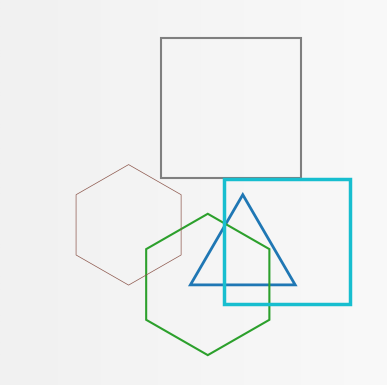[{"shape": "triangle", "thickness": 2, "radius": 0.78, "center": [0.627, 0.338]}, {"shape": "hexagon", "thickness": 1.5, "radius": 0.92, "center": [0.536, 0.261]}, {"shape": "hexagon", "thickness": 0.5, "radius": 0.78, "center": [0.332, 0.416]}, {"shape": "square", "thickness": 1.5, "radius": 0.91, "center": [0.597, 0.72]}, {"shape": "square", "thickness": 2.5, "radius": 0.81, "center": [0.741, 0.374]}]